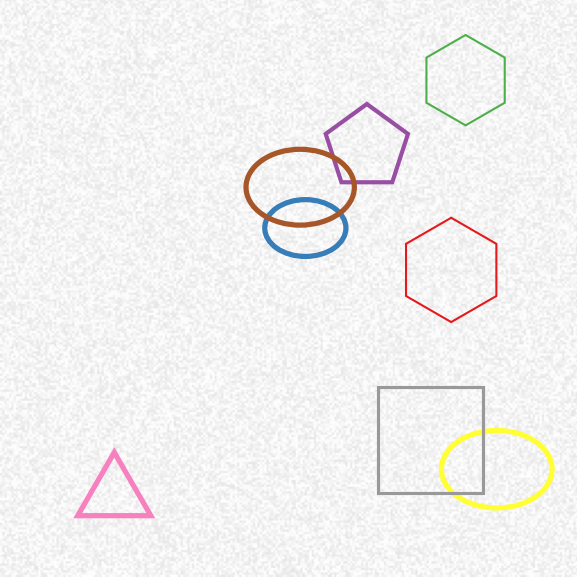[{"shape": "hexagon", "thickness": 1, "radius": 0.45, "center": [0.781, 0.532]}, {"shape": "oval", "thickness": 2.5, "radius": 0.35, "center": [0.529, 0.604]}, {"shape": "hexagon", "thickness": 1, "radius": 0.39, "center": [0.806, 0.86]}, {"shape": "pentagon", "thickness": 2, "radius": 0.37, "center": [0.635, 0.744]}, {"shape": "oval", "thickness": 2.5, "radius": 0.48, "center": [0.86, 0.187]}, {"shape": "oval", "thickness": 2.5, "radius": 0.47, "center": [0.52, 0.675]}, {"shape": "triangle", "thickness": 2.5, "radius": 0.37, "center": [0.198, 0.143]}, {"shape": "square", "thickness": 1.5, "radius": 0.46, "center": [0.746, 0.238]}]